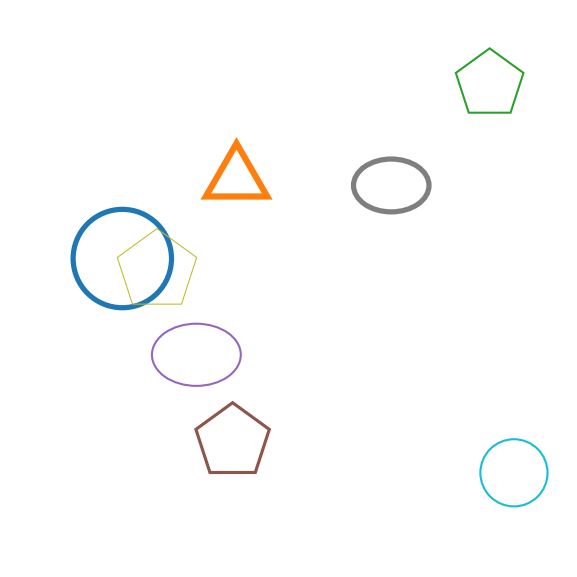[{"shape": "circle", "thickness": 2.5, "radius": 0.43, "center": [0.212, 0.551]}, {"shape": "triangle", "thickness": 3, "radius": 0.31, "center": [0.41, 0.69]}, {"shape": "pentagon", "thickness": 1, "radius": 0.31, "center": [0.848, 0.854]}, {"shape": "oval", "thickness": 1, "radius": 0.38, "center": [0.34, 0.385]}, {"shape": "pentagon", "thickness": 1.5, "radius": 0.33, "center": [0.403, 0.235]}, {"shape": "oval", "thickness": 2.5, "radius": 0.33, "center": [0.677, 0.678]}, {"shape": "pentagon", "thickness": 0.5, "radius": 0.36, "center": [0.272, 0.531]}, {"shape": "circle", "thickness": 1, "radius": 0.29, "center": [0.89, 0.18]}]